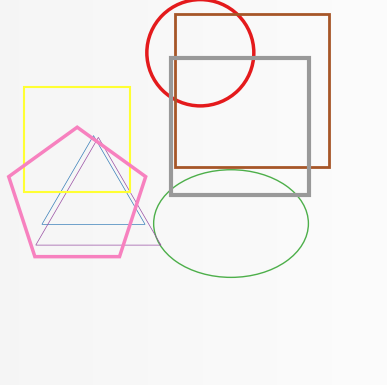[{"shape": "circle", "thickness": 2.5, "radius": 0.69, "center": [0.517, 0.863]}, {"shape": "triangle", "thickness": 0.5, "radius": 0.77, "center": [0.241, 0.494]}, {"shape": "oval", "thickness": 1, "radius": 1.0, "center": [0.596, 0.419]}, {"shape": "triangle", "thickness": 0.5, "radius": 0.93, "center": [0.254, 0.457]}, {"shape": "square", "thickness": 1.5, "radius": 0.68, "center": [0.198, 0.637]}, {"shape": "square", "thickness": 2, "radius": 0.99, "center": [0.65, 0.766]}, {"shape": "pentagon", "thickness": 2.5, "radius": 0.93, "center": [0.199, 0.484]}, {"shape": "square", "thickness": 3, "radius": 0.89, "center": [0.619, 0.672]}]